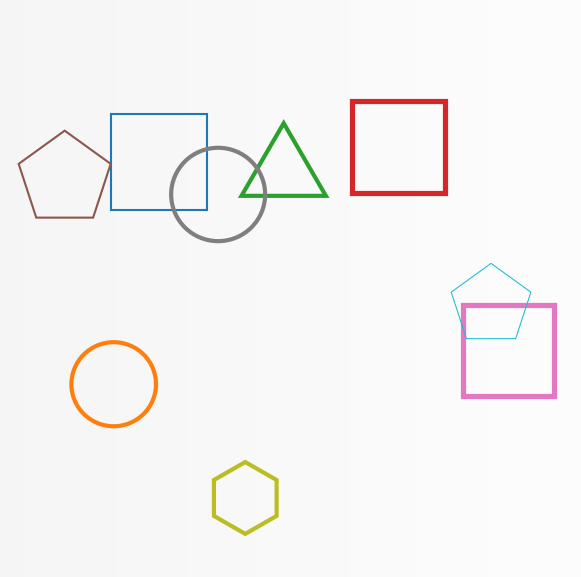[{"shape": "square", "thickness": 1, "radius": 0.41, "center": [0.274, 0.719]}, {"shape": "circle", "thickness": 2, "radius": 0.36, "center": [0.196, 0.334]}, {"shape": "triangle", "thickness": 2, "radius": 0.42, "center": [0.488, 0.702]}, {"shape": "square", "thickness": 2.5, "radius": 0.4, "center": [0.685, 0.744]}, {"shape": "pentagon", "thickness": 1, "radius": 0.42, "center": [0.111, 0.69]}, {"shape": "square", "thickness": 2.5, "radius": 0.39, "center": [0.875, 0.392]}, {"shape": "circle", "thickness": 2, "radius": 0.4, "center": [0.375, 0.662]}, {"shape": "hexagon", "thickness": 2, "radius": 0.31, "center": [0.422, 0.137]}, {"shape": "pentagon", "thickness": 0.5, "radius": 0.36, "center": [0.845, 0.471]}]